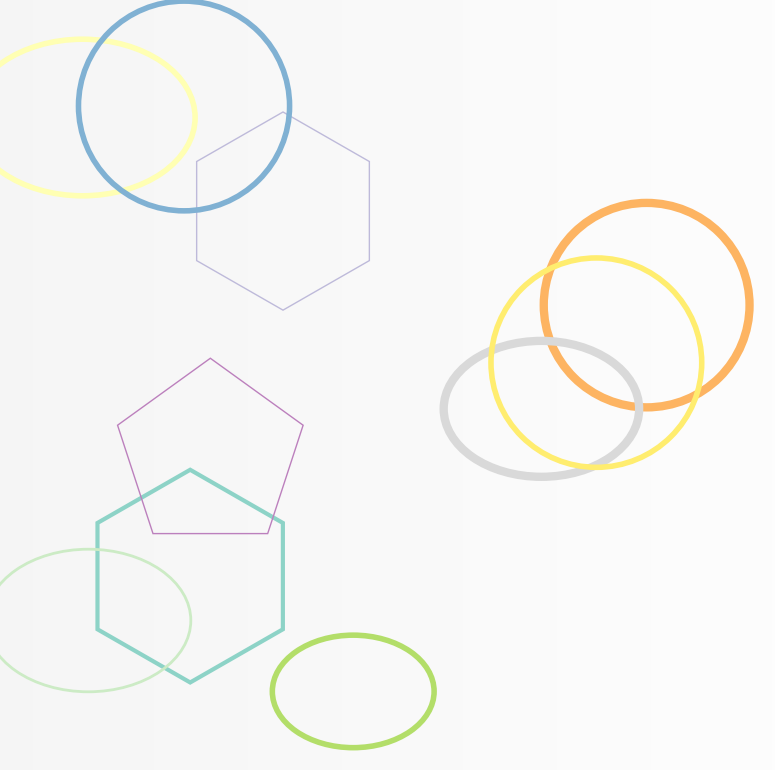[{"shape": "hexagon", "thickness": 1.5, "radius": 0.69, "center": [0.245, 0.252]}, {"shape": "oval", "thickness": 2, "radius": 0.73, "center": [0.106, 0.847]}, {"shape": "hexagon", "thickness": 0.5, "radius": 0.64, "center": [0.365, 0.726]}, {"shape": "circle", "thickness": 2, "radius": 0.68, "center": [0.237, 0.862]}, {"shape": "circle", "thickness": 3, "radius": 0.66, "center": [0.834, 0.604]}, {"shape": "oval", "thickness": 2, "radius": 0.52, "center": [0.456, 0.102]}, {"shape": "oval", "thickness": 3, "radius": 0.63, "center": [0.699, 0.469]}, {"shape": "pentagon", "thickness": 0.5, "radius": 0.63, "center": [0.271, 0.409]}, {"shape": "oval", "thickness": 1, "radius": 0.66, "center": [0.114, 0.194]}, {"shape": "circle", "thickness": 2, "radius": 0.68, "center": [0.769, 0.529]}]